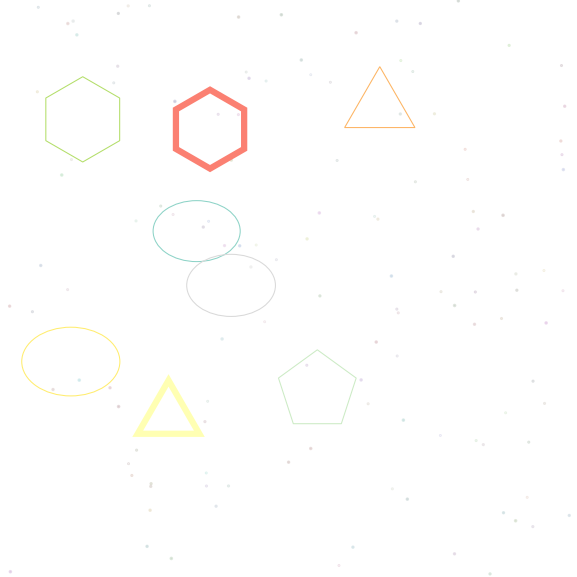[{"shape": "oval", "thickness": 0.5, "radius": 0.38, "center": [0.341, 0.599]}, {"shape": "triangle", "thickness": 3, "radius": 0.31, "center": [0.292, 0.279]}, {"shape": "hexagon", "thickness": 3, "radius": 0.34, "center": [0.364, 0.775]}, {"shape": "triangle", "thickness": 0.5, "radius": 0.35, "center": [0.658, 0.813]}, {"shape": "hexagon", "thickness": 0.5, "radius": 0.37, "center": [0.143, 0.792]}, {"shape": "oval", "thickness": 0.5, "radius": 0.38, "center": [0.4, 0.505]}, {"shape": "pentagon", "thickness": 0.5, "radius": 0.35, "center": [0.549, 0.323]}, {"shape": "oval", "thickness": 0.5, "radius": 0.42, "center": [0.123, 0.373]}]